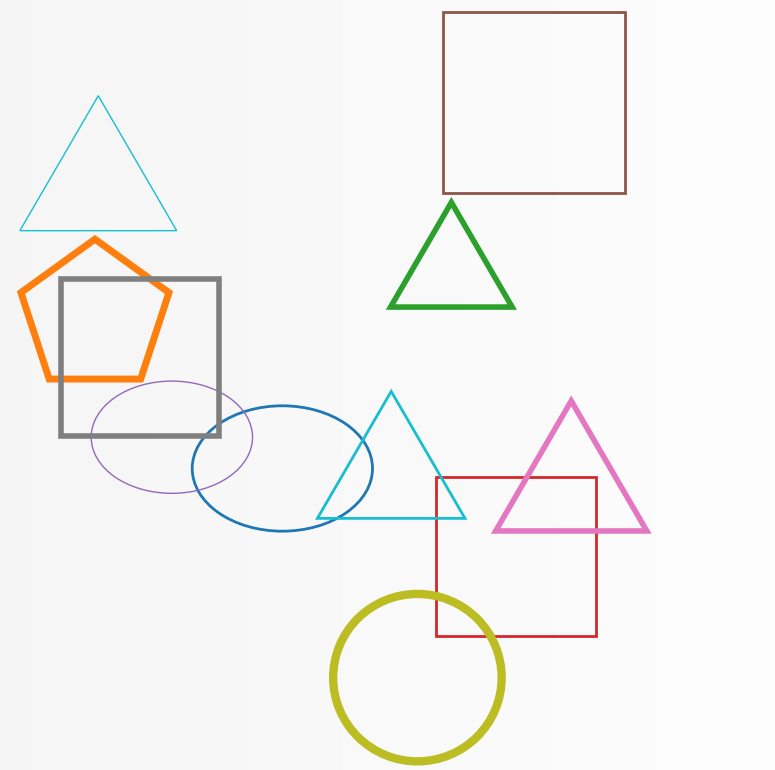[{"shape": "oval", "thickness": 1, "radius": 0.58, "center": [0.364, 0.392]}, {"shape": "pentagon", "thickness": 2.5, "radius": 0.5, "center": [0.123, 0.589]}, {"shape": "triangle", "thickness": 2, "radius": 0.45, "center": [0.582, 0.647]}, {"shape": "square", "thickness": 1, "radius": 0.52, "center": [0.666, 0.277]}, {"shape": "oval", "thickness": 0.5, "radius": 0.52, "center": [0.222, 0.432]}, {"shape": "square", "thickness": 1, "radius": 0.59, "center": [0.689, 0.867]}, {"shape": "triangle", "thickness": 2, "radius": 0.56, "center": [0.737, 0.367]}, {"shape": "square", "thickness": 2, "radius": 0.51, "center": [0.181, 0.536]}, {"shape": "circle", "thickness": 3, "radius": 0.54, "center": [0.539, 0.12]}, {"shape": "triangle", "thickness": 0.5, "radius": 0.58, "center": [0.127, 0.759]}, {"shape": "triangle", "thickness": 1, "radius": 0.55, "center": [0.505, 0.382]}]